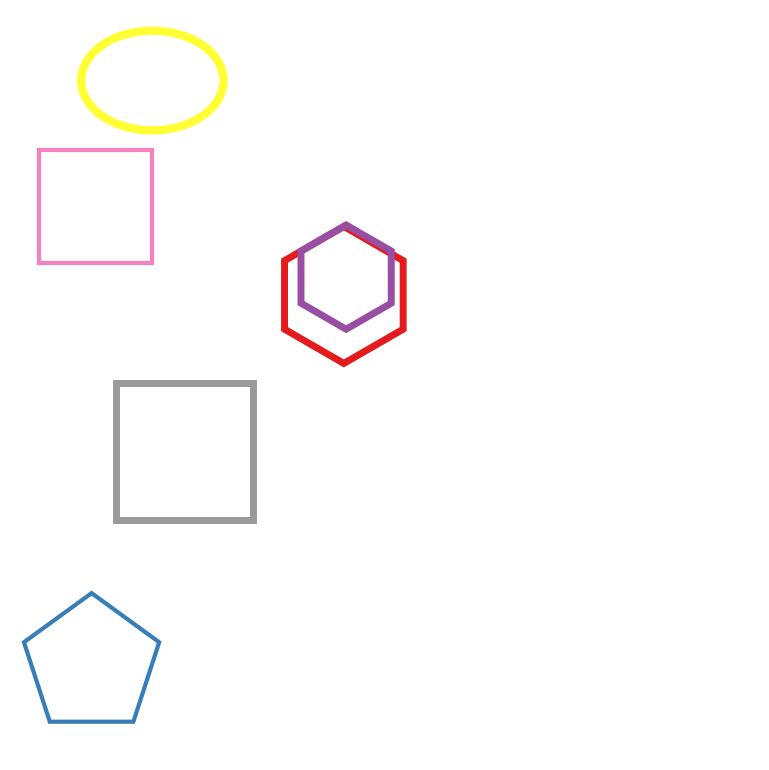[{"shape": "hexagon", "thickness": 2.5, "radius": 0.44, "center": [0.447, 0.617]}, {"shape": "pentagon", "thickness": 1.5, "radius": 0.46, "center": [0.119, 0.137]}, {"shape": "hexagon", "thickness": 2.5, "radius": 0.34, "center": [0.45, 0.64]}, {"shape": "oval", "thickness": 3, "radius": 0.46, "center": [0.198, 0.895]}, {"shape": "square", "thickness": 1.5, "radius": 0.37, "center": [0.124, 0.732]}, {"shape": "square", "thickness": 2.5, "radius": 0.44, "center": [0.24, 0.413]}]